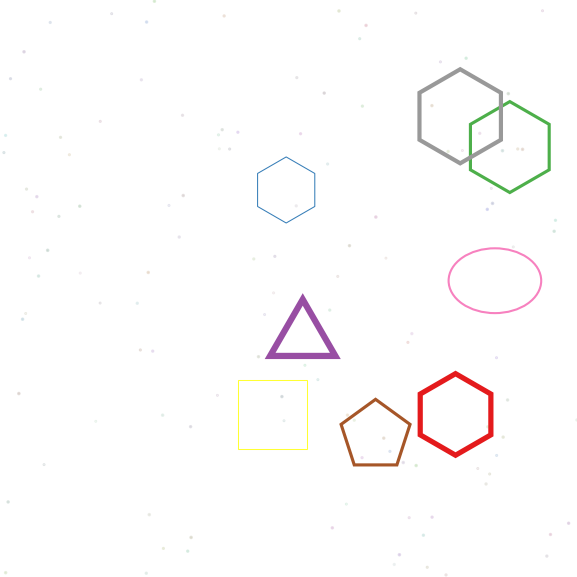[{"shape": "hexagon", "thickness": 2.5, "radius": 0.35, "center": [0.789, 0.281]}, {"shape": "hexagon", "thickness": 0.5, "radius": 0.29, "center": [0.496, 0.67]}, {"shape": "hexagon", "thickness": 1.5, "radius": 0.39, "center": [0.883, 0.744]}, {"shape": "triangle", "thickness": 3, "radius": 0.33, "center": [0.524, 0.415]}, {"shape": "square", "thickness": 0.5, "radius": 0.3, "center": [0.472, 0.281]}, {"shape": "pentagon", "thickness": 1.5, "radius": 0.31, "center": [0.65, 0.245]}, {"shape": "oval", "thickness": 1, "radius": 0.4, "center": [0.857, 0.513]}, {"shape": "hexagon", "thickness": 2, "radius": 0.41, "center": [0.797, 0.798]}]